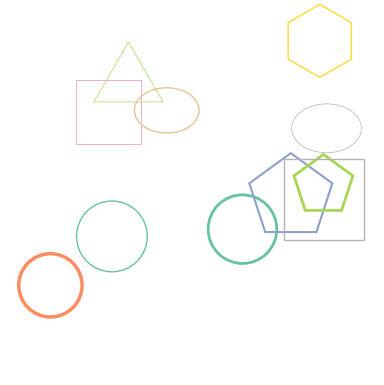[{"shape": "circle", "thickness": 1, "radius": 0.46, "center": [0.291, 0.386]}, {"shape": "circle", "thickness": 2, "radius": 0.45, "center": [0.63, 0.405]}, {"shape": "circle", "thickness": 2.5, "radius": 0.41, "center": [0.131, 0.259]}, {"shape": "pentagon", "thickness": 1.5, "radius": 0.57, "center": [0.755, 0.489]}, {"shape": "square", "thickness": 0.5, "radius": 0.42, "center": [0.281, 0.709]}, {"shape": "pentagon", "thickness": 2, "radius": 0.4, "center": [0.84, 0.519]}, {"shape": "triangle", "thickness": 0.5, "radius": 0.52, "center": [0.334, 0.787]}, {"shape": "hexagon", "thickness": 1, "radius": 0.47, "center": [0.831, 0.894]}, {"shape": "oval", "thickness": 1, "radius": 0.42, "center": [0.433, 0.713]}, {"shape": "oval", "thickness": 0.5, "radius": 0.45, "center": [0.848, 0.667]}, {"shape": "square", "thickness": 1, "radius": 0.52, "center": [0.842, 0.482]}]